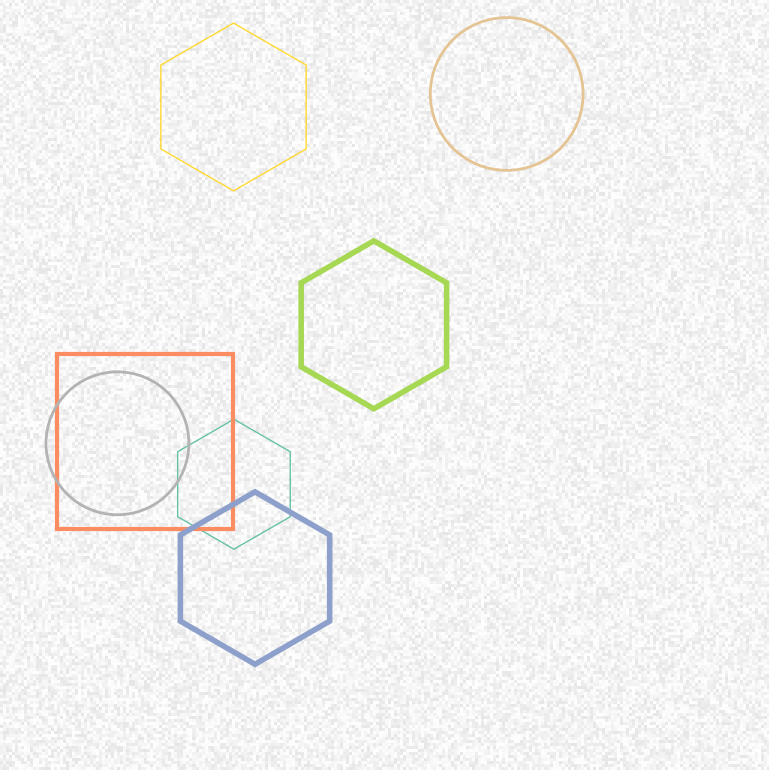[{"shape": "hexagon", "thickness": 0.5, "radius": 0.42, "center": [0.304, 0.371]}, {"shape": "square", "thickness": 1.5, "radius": 0.57, "center": [0.188, 0.427]}, {"shape": "hexagon", "thickness": 2, "radius": 0.56, "center": [0.331, 0.249]}, {"shape": "hexagon", "thickness": 2, "radius": 0.55, "center": [0.486, 0.578]}, {"shape": "hexagon", "thickness": 0.5, "radius": 0.54, "center": [0.303, 0.861]}, {"shape": "circle", "thickness": 1, "radius": 0.5, "center": [0.658, 0.878]}, {"shape": "circle", "thickness": 1, "radius": 0.46, "center": [0.152, 0.424]}]